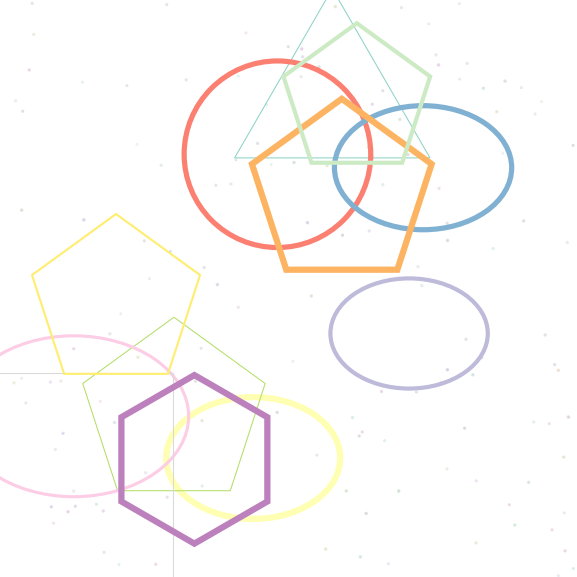[{"shape": "triangle", "thickness": 0.5, "radius": 0.98, "center": [0.575, 0.823]}, {"shape": "oval", "thickness": 3, "radius": 0.75, "center": [0.438, 0.206]}, {"shape": "oval", "thickness": 2, "radius": 0.68, "center": [0.708, 0.422]}, {"shape": "circle", "thickness": 2.5, "radius": 0.81, "center": [0.48, 0.732]}, {"shape": "oval", "thickness": 2.5, "radius": 0.77, "center": [0.733, 0.709]}, {"shape": "pentagon", "thickness": 3, "radius": 0.82, "center": [0.592, 0.664]}, {"shape": "pentagon", "thickness": 0.5, "radius": 0.83, "center": [0.301, 0.284]}, {"shape": "oval", "thickness": 1.5, "radius": 1.0, "center": [0.128, 0.278]}, {"shape": "square", "thickness": 0.5, "radius": 0.91, "center": [0.117, 0.171]}, {"shape": "hexagon", "thickness": 3, "radius": 0.73, "center": [0.337, 0.204]}, {"shape": "pentagon", "thickness": 2, "radius": 0.67, "center": [0.618, 0.825]}, {"shape": "pentagon", "thickness": 1, "radius": 0.76, "center": [0.201, 0.476]}]